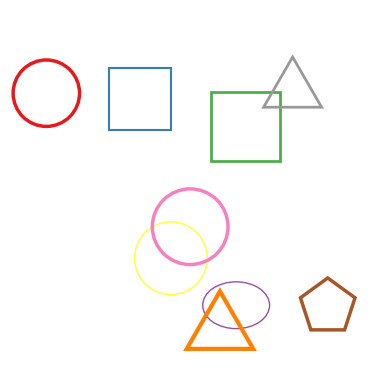[{"shape": "circle", "thickness": 2.5, "radius": 0.43, "center": [0.12, 0.758]}, {"shape": "square", "thickness": 1.5, "radius": 0.4, "center": [0.363, 0.743]}, {"shape": "square", "thickness": 2, "radius": 0.45, "center": [0.637, 0.672]}, {"shape": "oval", "thickness": 1, "radius": 0.43, "center": [0.613, 0.207]}, {"shape": "triangle", "thickness": 3, "radius": 0.5, "center": [0.571, 0.144]}, {"shape": "circle", "thickness": 1, "radius": 0.47, "center": [0.444, 0.329]}, {"shape": "pentagon", "thickness": 2.5, "radius": 0.37, "center": [0.851, 0.203]}, {"shape": "circle", "thickness": 2.5, "radius": 0.49, "center": [0.494, 0.411]}, {"shape": "triangle", "thickness": 2, "radius": 0.43, "center": [0.76, 0.765]}]